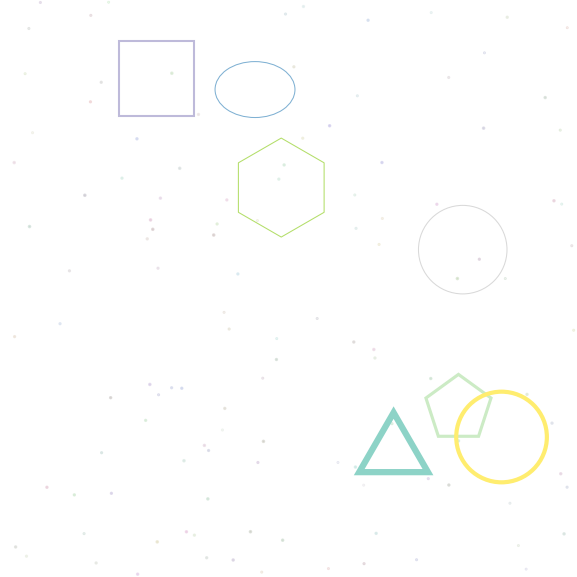[{"shape": "triangle", "thickness": 3, "radius": 0.34, "center": [0.682, 0.216]}, {"shape": "square", "thickness": 1, "radius": 0.32, "center": [0.271, 0.863]}, {"shape": "oval", "thickness": 0.5, "radius": 0.35, "center": [0.442, 0.844]}, {"shape": "hexagon", "thickness": 0.5, "radius": 0.43, "center": [0.487, 0.674]}, {"shape": "circle", "thickness": 0.5, "radius": 0.38, "center": [0.801, 0.567]}, {"shape": "pentagon", "thickness": 1.5, "radius": 0.3, "center": [0.794, 0.292]}, {"shape": "circle", "thickness": 2, "radius": 0.39, "center": [0.868, 0.242]}]